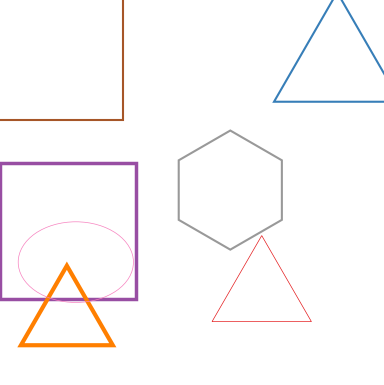[{"shape": "triangle", "thickness": 0.5, "radius": 0.75, "center": [0.68, 0.239]}, {"shape": "triangle", "thickness": 1.5, "radius": 0.95, "center": [0.876, 0.83]}, {"shape": "square", "thickness": 2.5, "radius": 0.88, "center": [0.177, 0.4]}, {"shape": "triangle", "thickness": 3, "radius": 0.69, "center": [0.174, 0.172]}, {"shape": "square", "thickness": 1.5, "radius": 0.87, "center": [0.145, 0.863]}, {"shape": "oval", "thickness": 0.5, "radius": 0.75, "center": [0.197, 0.319]}, {"shape": "hexagon", "thickness": 1.5, "radius": 0.77, "center": [0.598, 0.506]}]